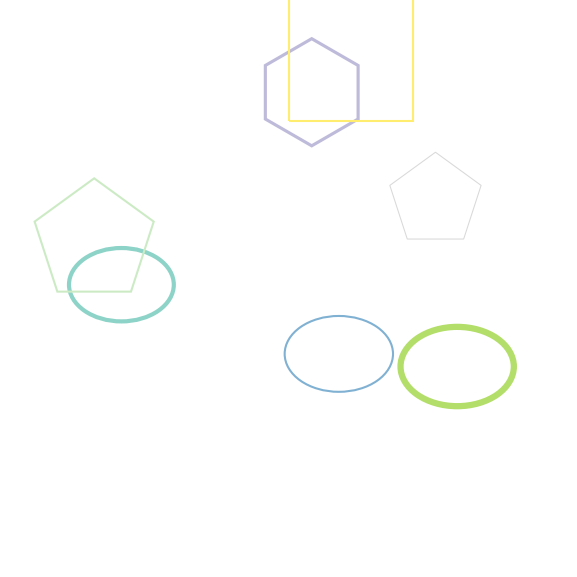[{"shape": "oval", "thickness": 2, "radius": 0.45, "center": [0.21, 0.506]}, {"shape": "hexagon", "thickness": 1.5, "radius": 0.46, "center": [0.54, 0.839]}, {"shape": "oval", "thickness": 1, "radius": 0.47, "center": [0.587, 0.386]}, {"shape": "oval", "thickness": 3, "radius": 0.49, "center": [0.792, 0.364]}, {"shape": "pentagon", "thickness": 0.5, "radius": 0.42, "center": [0.754, 0.652]}, {"shape": "pentagon", "thickness": 1, "radius": 0.54, "center": [0.163, 0.582]}, {"shape": "square", "thickness": 1, "radius": 0.54, "center": [0.608, 0.897]}]